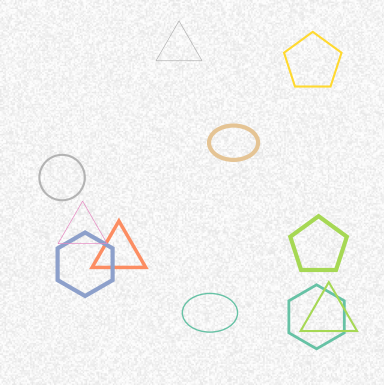[{"shape": "oval", "thickness": 1, "radius": 0.36, "center": [0.545, 0.188]}, {"shape": "hexagon", "thickness": 2, "radius": 0.42, "center": [0.822, 0.177]}, {"shape": "triangle", "thickness": 2.5, "radius": 0.4, "center": [0.309, 0.346]}, {"shape": "hexagon", "thickness": 3, "radius": 0.41, "center": [0.221, 0.314]}, {"shape": "triangle", "thickness": 0.5, "radius": 0.37, "center": [0.215, 0.404]}, {"shape": "triangle", "thickness": 1.5, "radius": 0.42, "center": [0.854, 0.183]}, {"shape": "pentagon", "thickness": 3, "radius": 0.39, "center": [0.827, 0.361]}, {"shape": "pentagon", "thickness": 1.5, "radius": 0.39, "center": [0.812, 0.839]}, {"shape": "oval", "thickness": 3, "radius": 0.32, "center": [0.607, 0.629]}, {"shape": "triangle", "thickness": 0.5, "radius": 0.34, "center": [0.465, 0.877]}, {"shape": "circle", "thickness": 1.5, "radius": 0.3, "center": [0.161, 0.539]}]